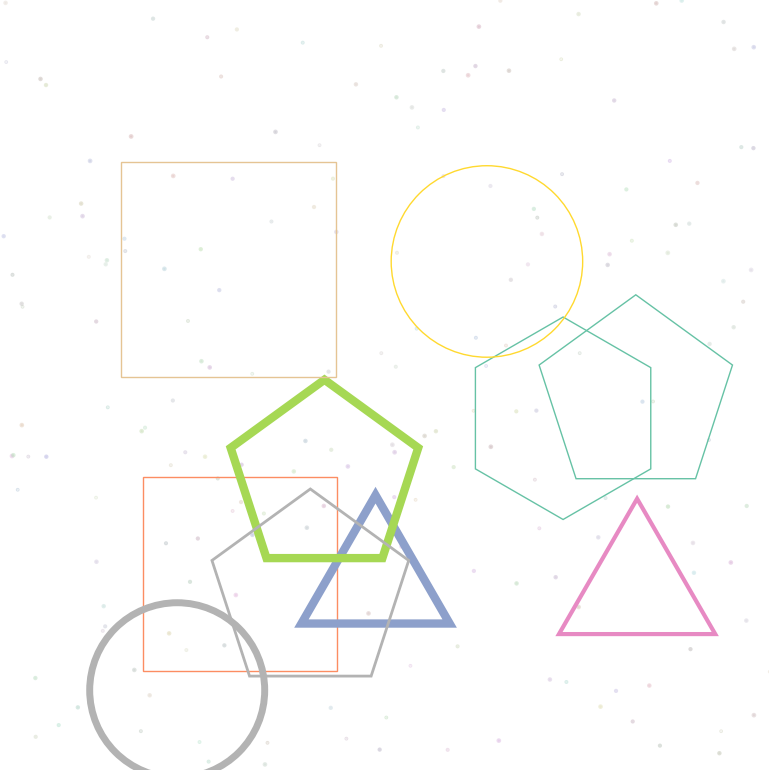[{"shape": "hexagon", "thickness": 0.5, "radius": 0.66, "center": [0.731, 0.457]}, {"shape": "pentagon", "thickness": 0.5, "radius": 0.66, "center": [0.826, 0.485]}, {"shape": "square", "thickness": 0.5, "radius": 0.63, "center": [0.312, 0.254]}, {"shape": "triangle", "thickness": 3, "radius": 0.56, "center": [0.488, 0.246]}, {"shape": "triangle", "thickness": 1.5, "radius": 0.59, "center": [0.827, 0.235]}, {"shape": "pentagon", "thickness": 3, "radius": 0.64, "center": [0.421, 0.379]}, {"shape": "circle", "thickness": 0.5, "radius": 0.62, "center": [0.632, 0.66]}, {"shape": "square", "thickness": 0.5, "radius": 0.7, "center": [0.297, 0.65]}, {"shape": "circle", "thickness": 2.5, "radius": 0.57, "center": [0.23, 0.104]}, {"shape": "pentagon", "thickness": 1, "radius": 0.67, "center": [0.403, 0.231]}]